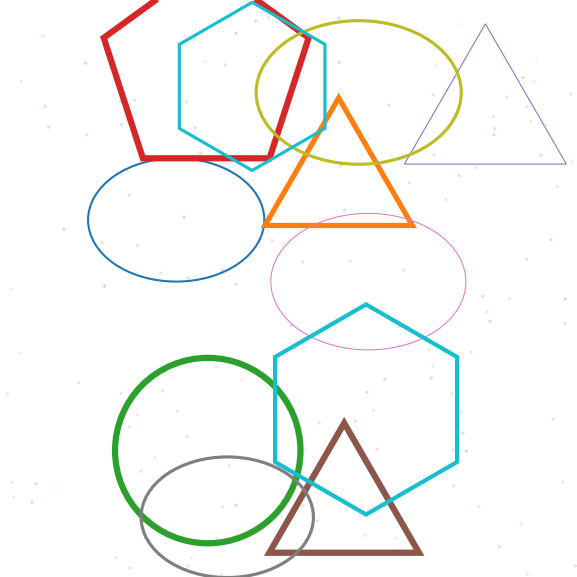[{"shape": "oval", "thickness": 1, "radius": 0.76, "center": [0.305, 0.618]}, {"shape": "triangle", "thickness": 2.5, "radius": 0.74, "center": [0.586, 0.682]}, {"shape": "circle", "thickness": 3, "radius": 0.8, "center": [0.36, 0.219]}, {"shape": "pentagon", "thickness": 3, "radius": 0.93, "center": [0.357, 0.876]}, {"shape": "triangle", "thickness": 0.5, "radius": 0.81, "center": [0.84, 0.796]}, {"shape": "triangle", "thickness": 3, "radius": 0.75, "center": [0.596, 0.117]}, {"shape": "oval", "thickness": 0.5, "radius": 0.84, "center": [0.638, 0.511]}, {"shape": "oval", "thickness": 1.5, "radius": 0.75, "center": [0.394, 0.104]}, {"shape": "oval", "thickness": 1.5, "radius": 0.89, "center": [0.621, 0.839]}, {"shape": "hexagon", "thickness": 2, "radius": 0.91, "center": [0.634, 0.29]}, {"shape": "hexagon", "thickness": 1.5, "radius": 0.73, "center": [0.437, 0.85]}]